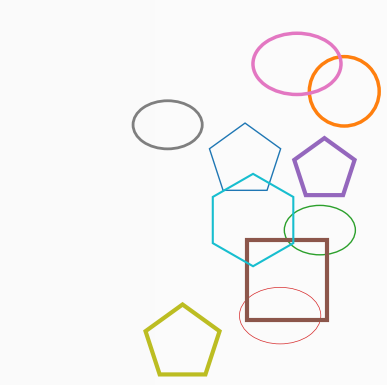[{"shape": "pentagon", "thickness": 1, "radius": 0.48, "center": [0.632, 0.584]}, {"shape": "circle", "thickness": 2.5, "radius": 0.45, "center": [0.888, 0.763]}, {"shape": "oval", "thickness": 1, "radius": 0.46, "center": [0.825, 0.402]}, {"shape": "oval", "thickness": 0.5, "radius": 0.52, "center": [0.723, 0.18]}, {"shape": "pentagon", "thickness": 3, "radius": 0.41, "center": [0.837, 0.559]}, {"shape": "square", "thickness": 3, "radius": 0.52, "center": [0.741, 0.274]}, {"shape": "oval", "thickness": 2.5, "radius": 0.57, "center": [0.766, 0.834]}, {"shape": "oval", "thickness": 2, "radius": 0.45, "center": [0.433, 0.676]}, {"shape": "pentagon", "thickness": 3, "radius": 0.5, "center": [0.471, 0.109]}, {"shape": "hexagon", "thickness": 1.5, "radius": 0.6, "center": [0.653, 0.428]}]